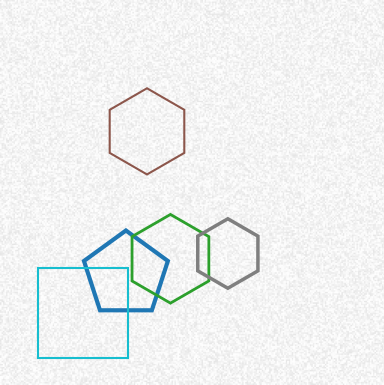[{"shape": "pentagon", "thickness": 3, "radius": 0.57, "center": [0.327, 0.287]}, {"shape": "hexagon", "thickness": 2, "radius": 0.58, "center": [0.443, 0.328]}, {"shape": "hexagon", "thickness": 1.5, "radius": 0.56, "center": [0.382, 0.659]}, {"shape": "hexagon", "thickness": 2.5, "radius": 0.45, "center": [0.592, 0.342]}, {"shape": "square", "thickness": 1.5, "radius": 0.58, "center": [0.216, 0.187]}]